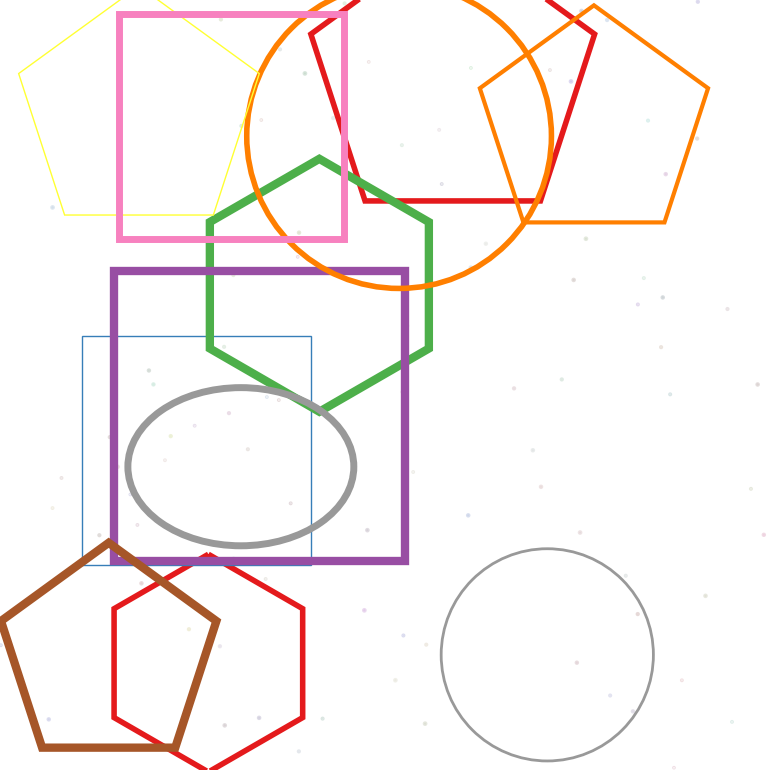[{"shape": "pentagon", "thickness": 2, "radius": 0.97, "center": [0.588, 0.896]}, {"shape": "hexagon", "thickness": 2, "radius": 0.71, "center": [0.271, 0.139]}, {"shape": "square", "thickness": 0.5, "radius": 0.74, "center": [0.255, 0.415]}, {"shape": "hexagon", "thickness": 3, "radius": 0.82, "center": [0.415, 0.63]}, {"shape": "square", "thickness": 3, "radius": 0.94, "center": [0.337, 0.46]}, {"shape": "circle", "thickness": 2, "radius": 0.99, "center": [0.518, 0.823]}, {"shape": "pentagon", "thickness": 1.5, "radius": 0.78, "center": [0.771, 0.837]}, {"shape": "pentagon", "thickness": 0.5, "radius": 0.82, "center": [0.18, 0.854]}, {"shape": "pentagon", "thickness": 3, "radius": 0.74, "center": [0.141, 0.148]}, {"shape": "square", "thickness": 2.5, "radius": 0.73, "center": [0.301, 0.836]}, {"shape": "oval", "thickness": 2.5, "radius": 0.73, "center": [0.313, 0.394]}, {"shape": "circle", "thickness": 1, "radius": 0.69, "center": [0.711, 0.15]}]